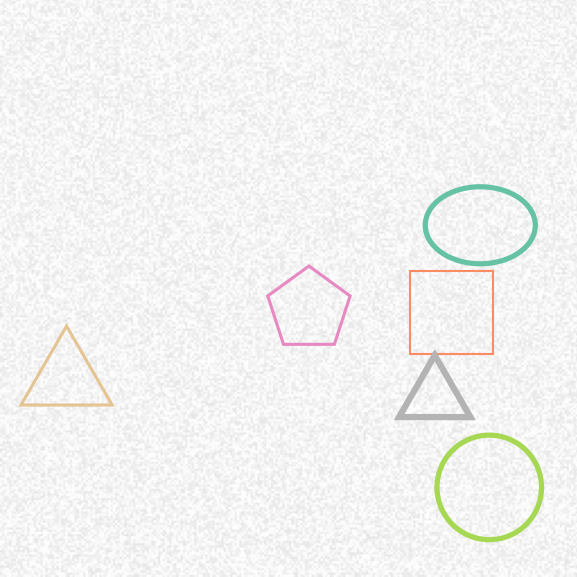[{"shape": "oval", "thickness": 2.5, "radius": 0.48, "center": [0.832, 0.609]}, {"shape": "square", "thickness": 1, "radius": 0.36, "center": [0.782, 0.458]}, {"shape": "pentagon", "thickness": 1.5, "radius": 0.37, "center": [0.535, 0.463]}, {"shape": "circle", "thickness": 2.5, "radius": 0.45, "center": [0.847, 0.155]}, {"shape": "triangle", "thickness": 1.5, "radius": 0.46, "center": [0.115, 0.343]}, {"shape": "triangle", "thickness": 3, "radius": 0.36, "center": [0.753, 0.313]}]